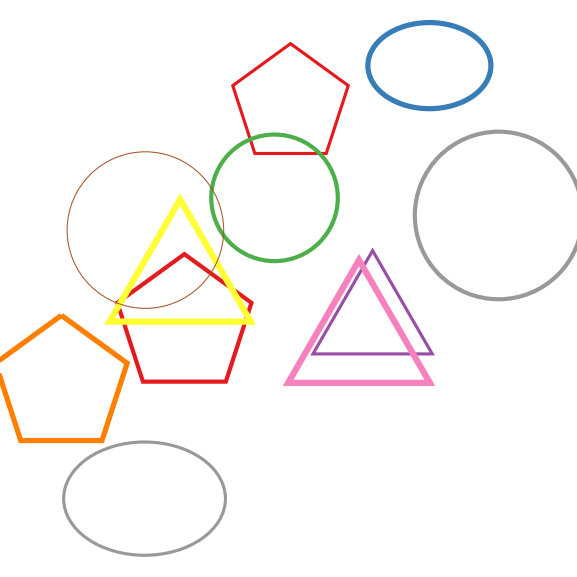[{"shape": "pentagon", "thickness": 2, "radius": 0.61, "center": [0.319, 0.437]}, {"shape": "pentagon", "thickness": 1.5, "radius": 0.53, "center": [0.503, 0.818]}, {"shape": "oval", "thickness": 2.5, "radius": 0.53, "center": [0.744, 0.885]}, {"shape": "circle", "thickness": 2, "radius": 0.55, "center": [0.475, 0.657]}, {"shape": "triangle", "thickness": 1.5, "radius": 0.6, "center": [0.645, 0.446]}, {"shape": "pentagon", "thickness": 2.5, "radius": 0.6, "center": [0.106, 0.333]}, {"shape": "triangle", "thickness": 3, "radius": 0.71, "center": [0.312, 0.513]}, {"shape": "circle", "thickness": 0.5, "radius": 0.68, "center": [0.252, 0.601]}, {"shape": "triangle", "thickness": 3, "radius": 0.71, "center": [0.622, 0.407]}, {"shape": "oval", "thickness": 1.5, "radius": 0.7, "center": [0.25, 0.136]}, {"shape": "circle", "thickness": 2, "radius": 0.73, "center": [0.863, 0.626]}]